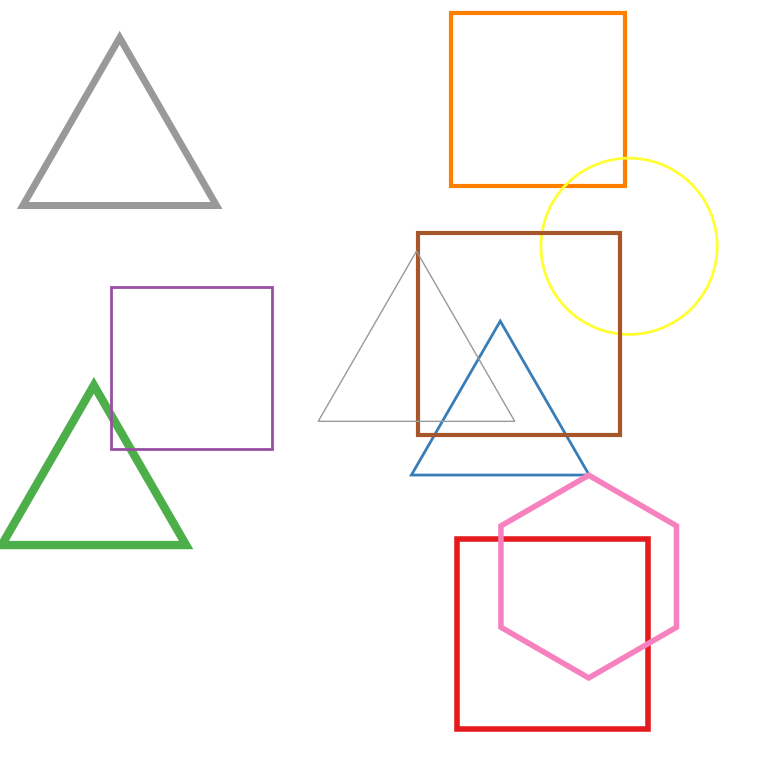[{"shape": "square", "thickness": 2, "radius": 0.62, "center": [0.717, 0.176]}, {"shape": "triangle", "thickness": 1, "radius": 0.67, "center": [0.65, 0.45]}, {"shape": "triangle", "thickness": 3, "radius": 0.69, "center": [0.122, 0.361]}, {"shape": "square", "thickness": 1, "radius": 0.52, "center": [0.248, 0.522]}, {"shape": "square", "thickness": 1.5, "radius": 0.56, "center": [0.699, 0.871]}, {"shape": "circle", "thickness": 1, "radius": 0.57, "center": [0.817, 0.68]}, {"shape": "square", "thickness": 1.5, "radius": 0.66, "center": [0.673, 0.566]}, {"shape": "hexagon", "thickness": 2, "radius": 0.66, "center": [0.765, 0.251]}, {"shape": "triangle", "thickness": 0.5, "radius": 0.74, "center": [0.541, 0.527]}, {"shape": "triangle", "thickness": 2.5, "radius": 0.73, "center": [0.155, 0.806]}]